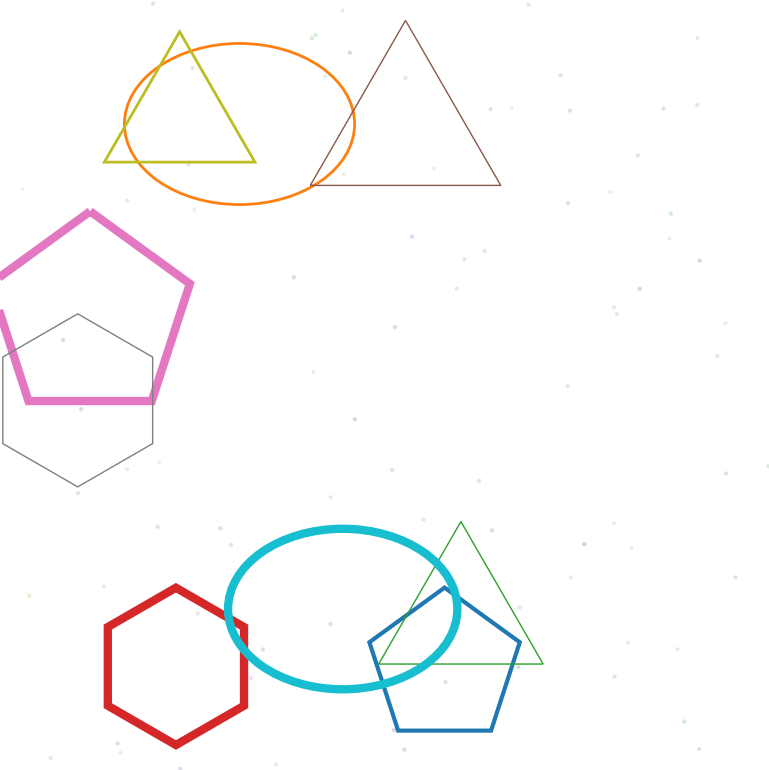[{"shape": "pentagon", "thickness": 1.5, "radius": 0.51, "center": [0.577, 0.134]}, {"shape": "oval", "thickness": 1, "radius": 0.75, "center": [0.311, 0.839]}, {"shape": "triangle", "thickness": 0.5, "radius": 0.62, "center": [0.599, 0.199]}, {"shape": "hexagon", "thickness": 3, "radius": 0.51, "center": [0.228, 0.135]}, {"shape": "triangle", "thickness": 0.5, "radius": 0.71, "center": [0.527, 0.831]}, {"shape": "pentagon", "thickness": 3, "radius": 0.68, "center": [0.117, 0.589]}, {"shape": "hexagon", "thickness": 0.5, "radius": 0.56, "center": [0.101, 0.48]}, {"shape": "triangle", "thickness": 1, "radius": 0.56, "center": [0.233, 0.846]}, {"shape": "oval", "thickness": 3, "radius": 0.74, "center": [0.445, 0.209]}]